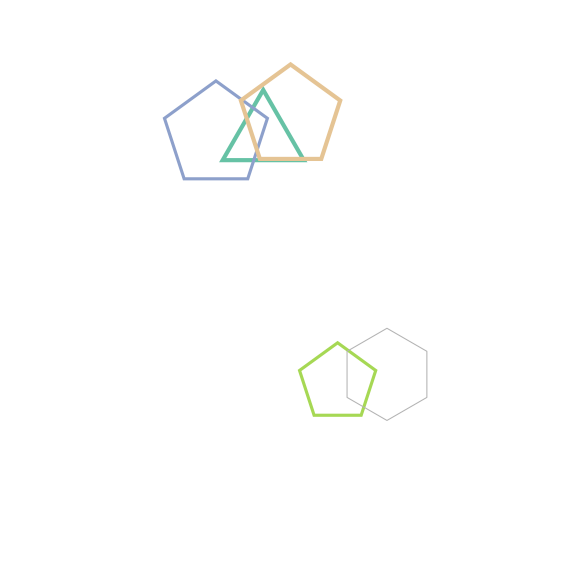[{"shape": "triangle", "thickness": 2, "radius": 0.41, "center": [0.456, 0.762]}, {"shape": "pentagon", "thickness": 1.5, "radius": 0.47, "center": [0.374, 0.765]}, {"shape": "pentagon", "thickness": 1.5, "radius": 0.35, "center": [0.585, 0.336]}, {"shape": "pentagon", "thickness": 2, "radius": 0.45, "center": [0.503, 0.797]}, {"shape": "hexagon", "thickness": 0.5, "radius": 0.4, "center": [0.67, 0.351]}]